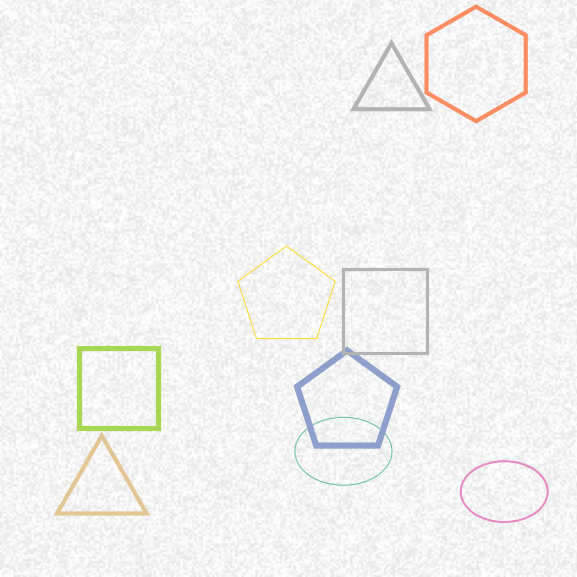[{"shape": "oval", "thickness": 0.5, "radius": 0.42, "center": [0.595, 0.218]}, {"shape": "hexagon", "thickness": 2, "radius": 0.5, "center": [0.824, 0.888]}, {"shape": "pentagon", "thickness": 3, "radius": 0.46, "center": [0.601, 0.301]}, {"shape": "oval", "thickness": 1, "radius": 0.38, "center": [0.873, 0.148]}, {"shape": "square", "thickness": 2.5, "radius": 0.34, "center": [0.205, 0.327]}, {"shape": "pentagon", "thickness": 0.5, "radius": 0.44, "center": [0.496, 0.485]}, {"shape": "triangle", "thickness": 2, "radius": 0.45, "center": [0.176, 0.155]}, {"shape": "square", "thickness": 1.5, "radius": 0.36, "center": [0.666, 0.46]}, {"shape": "triangle", "thickness": 2, "radius": 0.38, "center": [0.678, 0.848]}]